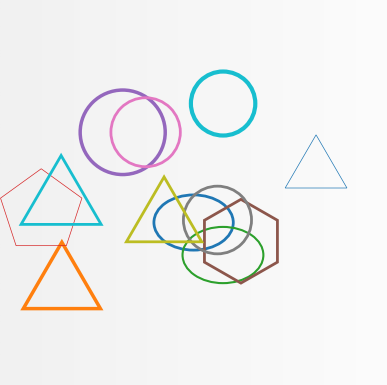[{"shape": "triangle", "thickness": 0.5, "radius": 0.46, "center": [0.816, 0.558]}, {"shape": "oval", "thickness": 2, "radius": 0.51, "center": [0.5, 0.422]}, {"shape": "triangle", "thickness": 2.5, "radius": 0.57, "center": [0.16, 0.256]}, {"shape": "oval", "thickness": 1.5, "radius": 0.52, "center": [0.575, 0.338]}, {"shape": "pentagon", "thickness": 0.5, "radius": 0.55, "center": [0.106, 0.451]}, {"shape": "circle", "thickness": 2.5, "radius": 0.55, "center": [0.317, 0.656]}, {"shape": "hexagon", "thickness": 2, "radius": 0.54, "center": [0.622, 0.373]}, {"shape": "circle", "thickness": 2, "radius": 0.45, "center": [0.376, 0.657]}, {"shape": "circle", "thickness": 2, "radius": 0.44, "center": [0.561, 0.429]}, {"shape": "triangle", "thickness": 2, "radius": 0.56, "center": [0.423, 0.428]}, {"shape": "triangle", "thickness": 2, "radius": 0.6, "center": [0.158, 0.477]}, {"shape": "circle", "thickness": 3, "radius": 0.42, "center": [0.576, 0.731]}]